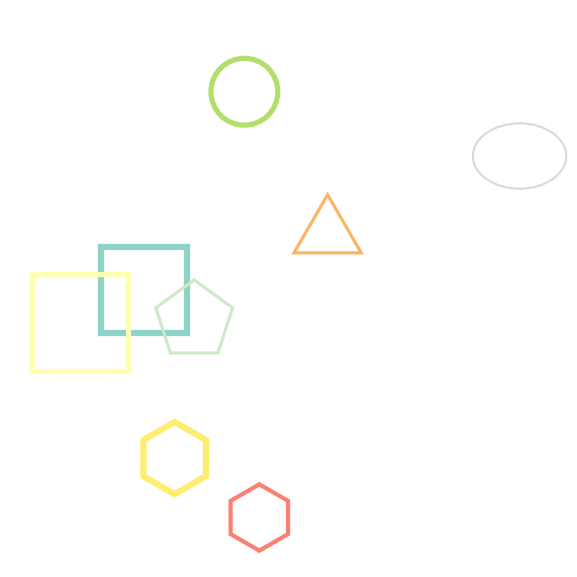[{"shape": "square", "thickness": 3, "radius": 0.37, "center": [0.249, 0.497]}, {"shape": "square", "thickness": 2.5, "radius": 0.42, "center": [0.138, 0.44]}, {"shape": "hexagon", "thickness": 2, "radius": 0.29, "center": [0.449, 0.103]}, {"shape": "triangle", "thickness": 1.5, "radius": 0.34, "center": [0.567, 0.595]}, {"shape": "circle", "thickness": 2.5, "radius": 0.29, "center": [0.423, 0.84]}, {"shape": "oval", "thickness": 1, "radius": 0.4, "center": [0.9, 0.729]}, {"shape": "pentagon", "thickness": 1.5, "radius": 0.35, "center": [0.336, 0.444]}, {"shape": "hexagon", "thickness": 3, "radius": 0.31, "center": [0.302, 0.206]}]